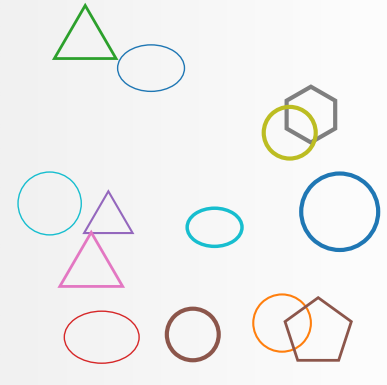[{"shape": "circle", "thickness": 3, "radius": 0.5, "center": [0.877, 0.45]}, {"shape": "oval", "thickness": 1, "radius": 0.43, "center": [0.39, 0.823]}, {"shape": "circle", "thickness": 1.5, "radius": 0.37, "center": [0.728, 0.161]}, {"shape": "triangle", "thickness": 2, "radius": 0.46, "center": [0.22, 0.894]}, {"shape": "oval", "thickness": 1, "radius": 0.48, "center": [0.262, 0.124]}, {"shape": "triangle", "thickness": 1.5, "radius": 0.36, "center": [0.28, 0.431]}, {"shape": "circle", "thickness": 3, "radius": 0.33, "center": [0.497, 0.131]}, {"shape": "pentagon", "thickness": 2, "radius": 0.45, "center": [0.821, 0.137]}, {"shape": "triangle", "thickness": 2, "radius": 0.47, "center": [0.235, 0.303]}, {"shape": "hexagon", "thickness": 3, "radius": 0.36, "center": [0.802, 0.702]}, {"shape": "circle", "thickness": 3, "radius": 0.34, "center": [0.748, 0.655]}, {"shape": "oval", "thickness": 2.5, "radius": 0.35, "center": [0.554, 0.41]}, {"shape": "circle", "thickness": 1, "radius": 0.41, "center": [0.128, 0.472]}]